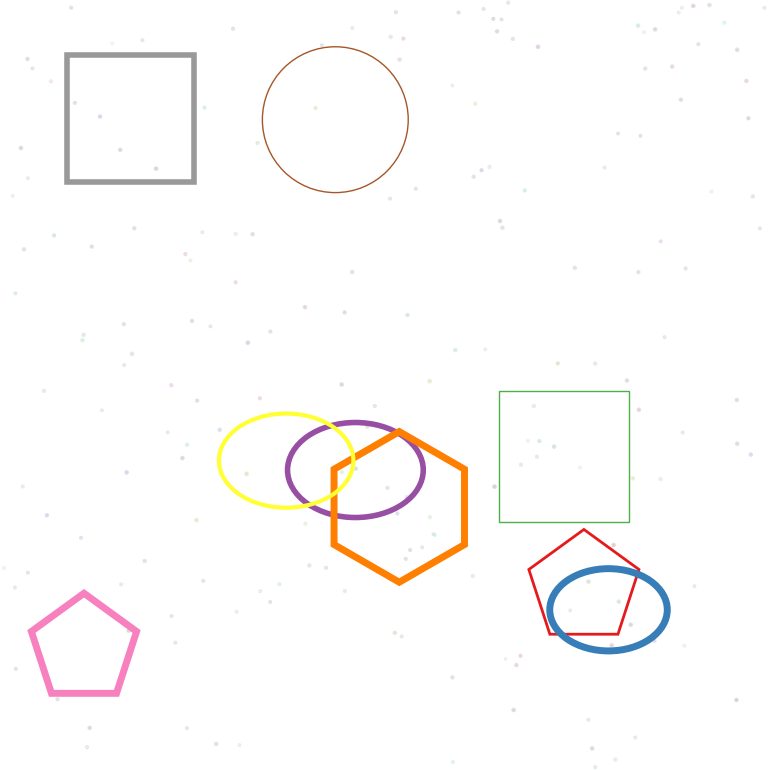[{"shape": "pentagon", "thickness": 1, "radius": 0.38, "center": [0.758, 0.237]}, {"shape": "oval", "thickness": 2.5, "radius": 0.38, "center": [0.79, 0.208]}, {"shape": "square", "thickness": 0.5, "radius": 0.42, "center": [0.733, 0.407]}, {"shape": "oval", "thickness": 2, "radius": 0.44, "center": [0.462, 0.39]}, {"shape": "hexagon", "thickness": 2.5, "radius": 0.49, "center": [0.519, 0.342]}, {"shape": "oval", "thickness": 1.5, "radius": 0.44, "center": [0.372, 0.402]}, {"shape": "circle", "thickness": 0.5, "radius": 0.47, "center": [0.435, 0.845]}, {"shape": "pentagon", "thickness": 2.5, "radius": 0.36, "center": [0.109, 0.158]}, {"shape": "square", "thickness": 2, "radius": 0.41, "center": [0.169, 0.846]}]